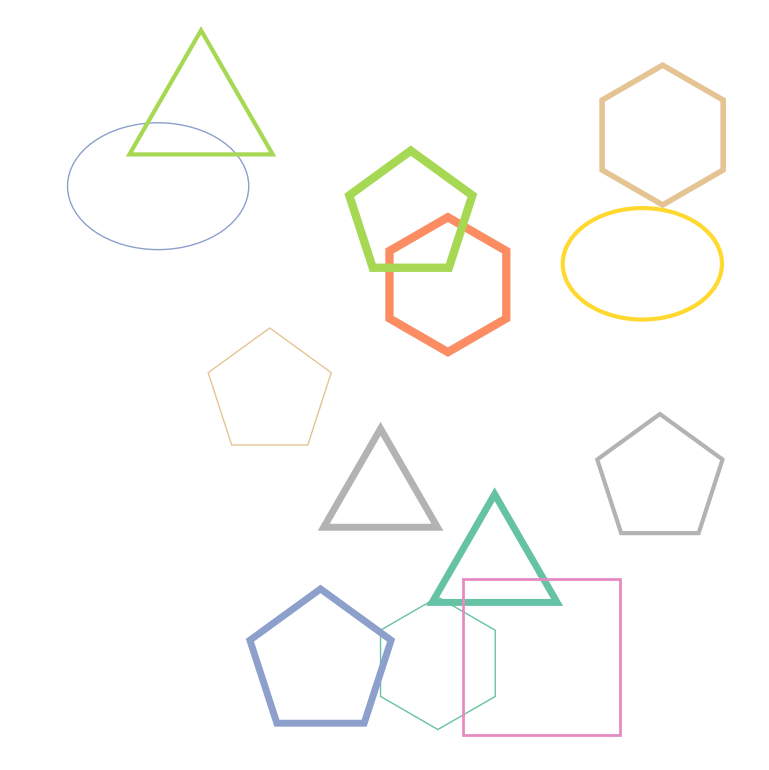[{"shape": "triangle", "thickness": 2.5, "radius": 0.47, "center": [0.642, 0.264]}, {"shape": "hexagon", "thickness": 0.5, "radius": 0.43, "center": [0.569, 0.139]}, {"shape": "hexagon", "thickness": 3, "radius": 0.44, "center": [0.582, 0.63]}, {"shape": "pentagon", "thickness": 2.5, "radius": 0.48, "center": [0.416, 0.139]}, {"shape": "oval", "thickness": 0.5, "radius": 0.59, "center": [0.205, 0.758]}, {"shape": "square", "thickness": 1, "radius": 0.51, "center": [0.703, 0.147]}, {"shape": "triangle", "thickness": 1.5, "radius": 0.54, "center": [0.261, 0.853]}, {"shape": "pentagon", "thickness": 3, "radius": 0.42, "center": [0.534, 0.72]}, {"shape": "oval", "thickness": 1.5, "radius": 0.52, "center": [0.834, 0.657]}, {"shape": "hexagon", "thickness": 2, "radius": 0.45, "center": [0.861, 0.825]}, {"shape": "pentagon", "thickness": 0.5, "radius": 0.42, "center": [0.35, 0.49]}, {"shape": "pentagon", "thickness": 1.5, "radius": 0.43, "center": [0.857, 0.377]}, {"shape": "triangle", "thickness": 2.5, "radius": 0.43, "center": [0.494, 0.358]}]